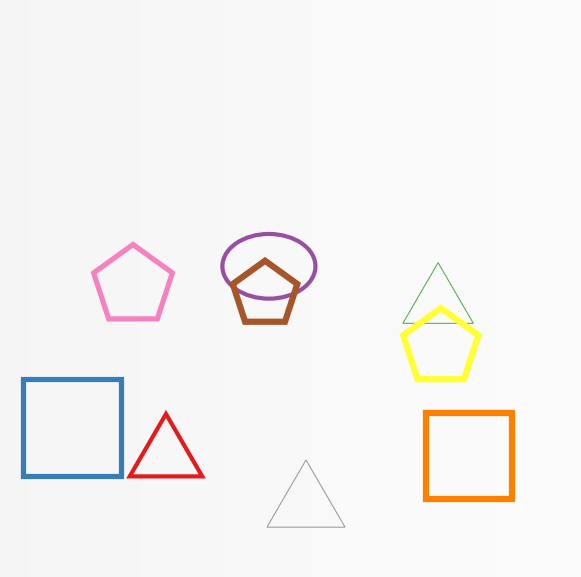[{"shape": "triangle", "thickness": 2, "radius": 0.36, "center": [0.286, 0.21]}, {"shape": "square", "thickness": 2.5, "radius": 0.42, "center": [0.123, 0.259]}, {"shape": "triangle", "thickness": 0.5, "radius": 0.35, "center": [0.754, 0.474]}, {"shape": "oval", "thickness": 2, "radius": 0.4, "center": [0.463, 0.538]}, {"shape": "square", "thickness": 3, "radius": 0.37, "center": [0.807, 0.21]}, {"shape": "pentagon", "thickness": 3, "radius": 0.34, "center": [0.758, 0.398]}, {"shape": "pentagon", "thickness": 3, "radius": 0.29, "center": [0.456, 0.489]}, {"shape": "pentagon", "thickness": 2.5, "radius": 0.36, "center": [0.229, 0.505]}, {"shape": "triangle", "thickness": 0.5, "radius": 0.39, "center": [0.526, 0.125]}]